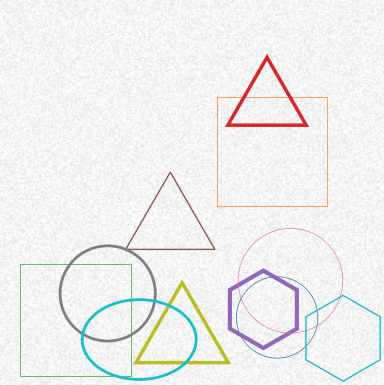[{"shape": "circle", "thickness": 0.5, "radius": 0.53, "center": [0.72, 0.176]}, {"shape": "square", "thickness": 0.5, "radius": 0.71, "center": [0.707, 0.607]}, {"shape": "square", "thickness": 0.5, "radius": 0.72, "center": [0.196, 0.169]}, {"shape": "triangle", "thickness": 2.5, "radius": 0.59, "center": [0.694, 0.734]}, {"shape": "hexagon", "thickness": 3, "radius": 0.5, "center": [0.684, 0.197]}, {"shape": "triangle", "thickness": 1, "radius": 0.67, "center": [0.442, 0.419]}, {"shape": "circle", "thickness": 0.5, "radius": 0.68, "center": [0.754, 0.271]}, {"shape": "circle", "thickness": 2, "radius": 0.62, "center": [0.28, 0.238]}, {"shape": "triangle", "thickness": 2.5, "radius": 0.69, "center": [0.473, 0.127]}, {"shape": "oval", "thickness": 2, "radius": 0.74, "center": [0.361, 0.118]}, {"shape": "hexagon", "thickness": 1, "radius": 0.56, "center": [0.891, 0.121]}]